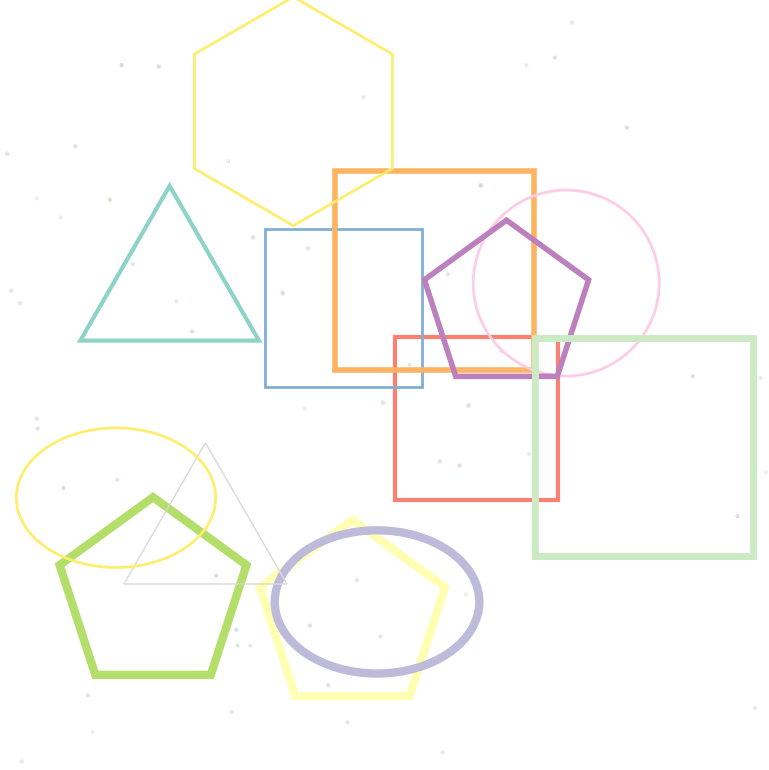[{"shape": "triangle", "thickness": 1.5, "radius": 0.67, "center": [0.22, 0.625]}, {"shape": "pentagon", "thickness": 3, "radius": 0.63, "center": [0.458, 0.198]}, {"shape": "oval", "thickness": 3, "radius": 0.66, "center": [0.49, 0.218]}, {"shape": "square", "thickness": 1.5, "radius": 0.53, "center": [0.619, 0.457]}, {"shape": "square", "thickness": 1, "radius": 0.51, "center": [0.446, 0.6]}, {"shape": "square", "thickness": 2, "radius": 0.65, "center": [0.564, 0.649]}, {"shape": "pentagon", "thickness": 3, "radius": 0.64, "center": [0.199, 0.227]}, {"shape": "circle", "thickness": 1, "radius": 0.6, "center": [0.735, 0.632]}, {"shape": "triangle", "thickness": 0.5, "radius": 0.61, "center": [0.267, 0.303]}, {"shape": "pentagon", "thickness": 2, "radius": 0.56, "center": [0.658, 0.602]}, {"shape": "square", "thickness": 2.5, "radius": 0.71, "center": [0.836, 0.42]}, {"shape": "oval", "thickness": 1, "radius": 0.65, "center": [0.151, 0.354]}, {"shape": "hexagon", "thickness": 1, "radius": 0.74, "center": [0.381, 0.855]}]